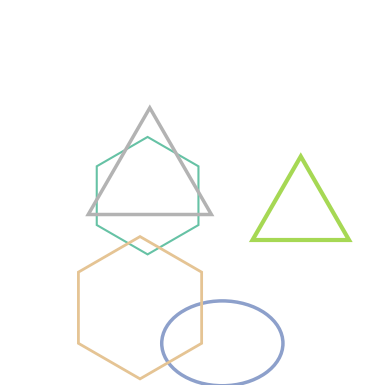[{"shape": "hexagon", "thickness": 1.5, "radius": 0.76, "center": [0.383, 0.492]}, {"shape": "oval", "thickness": 2.5, "radius": 0.79, "center": [0.577, 0.108]}, {"shape": "triangle", "thickness": 3, "radius": 0.72, "center": [0.781, 0.449]}, {"shape": "hexagon", "thickness": 2, "radius": 0.92, "center": [0.364, 0.201]}, {"shape": "triangle", "thickness": 2.5, "radius": 0.92, "center": [0.389, 0.535]}]